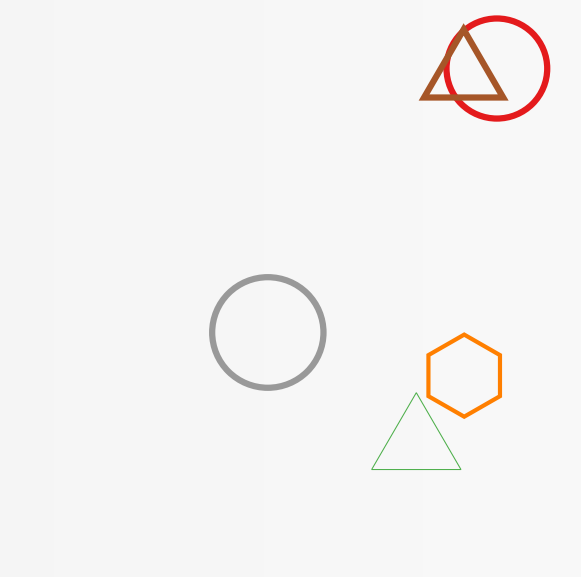[{"shape": "circle", "thickness": 3, "radius": 0.43, "center": [0.855, 0.88]}, {"shape": "triangle", "thickness": 0.5, "radius": 0.44, "center": [0.716, 0.23]}, {"shape": "hexagon", "thickness": 2, "radius": 0.36, "center": [0.799, 0.349]}, {"shape": "triangle", "thickness": 3, "radius": 0.39, "center": [0.798, 0.87]}, {"shape": "circle", "thickness": 3, "radius": 0.48, "center": [0.461, 0.423]}]